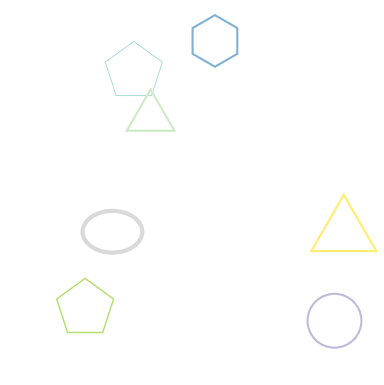[{"shape": "pentagon", "thickness": 0.5, "radius": 0.39, "center": [0.348, 0.815]}, {"shape": "circle", "thickness": 1.5, "radius": 0.35, "center": [0.869, 0.167]}, {"shape": "hexagon", "thickness": 1.5, "radius": 0.34, "center": [0.558, 0.894]}, {"shape": "pentagon", "thickness": 1, "radius": 0.39, "center": [0.221, 0.199]}, {"shape": "oval", "thickness": 3, "radius": 0.39, "center": [0.292, 0.398]}, {"shape": "triangle", "thickness": 1.5, "radius": 0.36, "center": [0.391, 0.696]}, {"shape": "triangle", "thickness": 1.5, "radius": 0.49, "center": [0.893, 0.396]}]